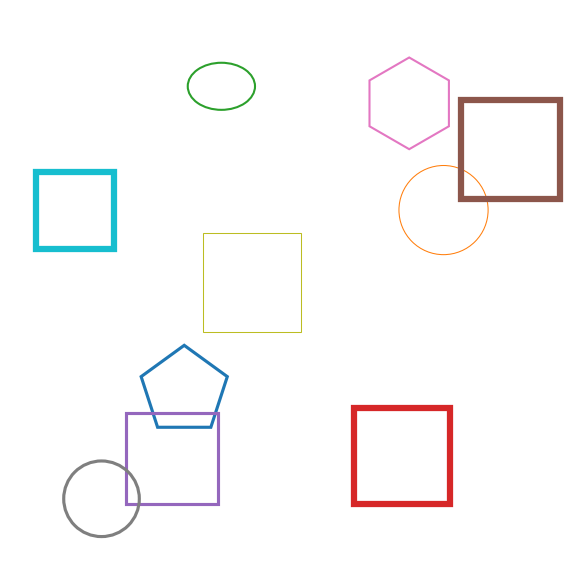[{"shape": "pentagon", "thickness": 1.5, "radius": 0.39, "center": [0.319, 0.323]}, {"shape": "circle", "thickness": 0.5, "radius": 0.39, "center": [0.768, 0.635]}, {"shape": "oval", "thickness": 1, "radius": 0.29, "center": [0.383, 0.85]}, {"shape": "square", "thickness": 3, "radius": 0.41, "center": [0.696, 0.21]}, {"shape": "square", "thickness": 1.5, "radius": 0.39, "center": [0.298, 0.205]}, {"shape": "square", "thickness": 3, "radius": 0.43, "center": [0.884, 0.74]}, {"shape": "hexagon", "thickness": 1, "radius": 0.4, "center": [0.709, 0.82]}, {"shape": "circle", "thickness": 1.5, "radius": 0.33, "center": [0.176, 0.135]}, {"shape": "square", "thickness": 0.5, "radius": 0.43, "center": [0.436, 0.51]}, {"shape": "square", "thickness": 3, "radius": 0.34, "center": [0.13, 0.635]}]